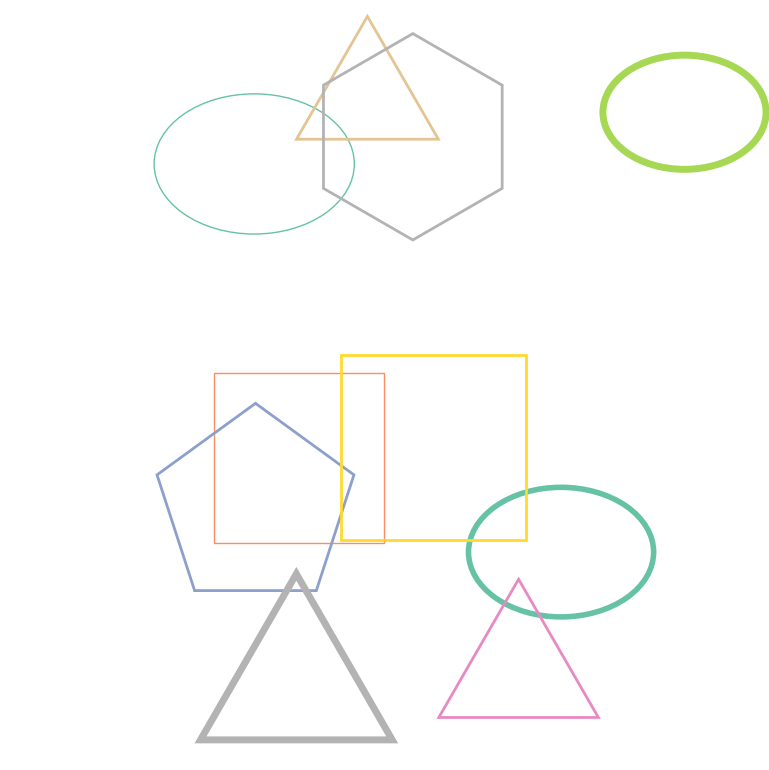[{"shape": "oval", "thickness": 2, "radius": 0.6, "center": [0.729, 0.283]}, {"shape": "oval", "thickness": 0.5, "radius": 0.65, "center": [0.33, 0.787]}, {"shape": "square", "thickness": 0.5, "radius": 0.55, "center": [0.388, 0.405]}, {"shape": "pentagon", "thickness": 1, "radius": 0.67, "center": [0.332, 0.342]}, {"shape": "triangle", "thickness": 1, "radius": 0.6, "center": [0.673, 0.128]}, {"shape": "oval", "thickness": 2.5, "radius": 0.53, "center": [0.889, 0.854]}, {"shape": "square", "thickness": 1, "radius": 0.6, "center": [0.563, 0.419]}, {"shape": "triangle", "thickness": 1, "radius": 0.53, "center": [0.477, 0.872]}, {"shape": "triangle", "thickness": 2.5, "radius": 0.72, "center": [0.385, 0.111]}, {"shape": "hexagon", "thickness": 1, "radius": 0.67, "center": [0.536, 0.822]}]